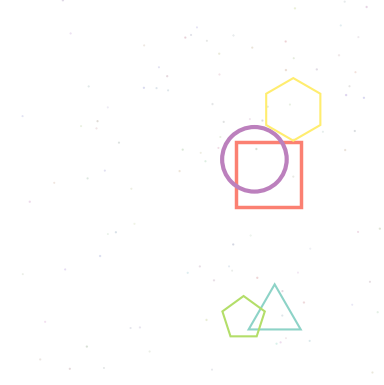[{"shape": "triangle", "thickness": 1.5, "radius": 0.39, "center": [0.713, 0.183]}, {"shape": "square", "thickness": 2.5, "radius": 0.42, "center": [0.698, 0.547]}, {"shape": "pentagon", "thickness": 1.5, "radius": 0.29, "center": [0.633, 0.173]}, {"shape": "circle", "thickness": 3, "radius": 0.42, "center": [0.661, 0.586]}, {"shape": "hexagon", "thickness": 1.5, "radius": 0.41, "center": [0.762, 0.716]}]